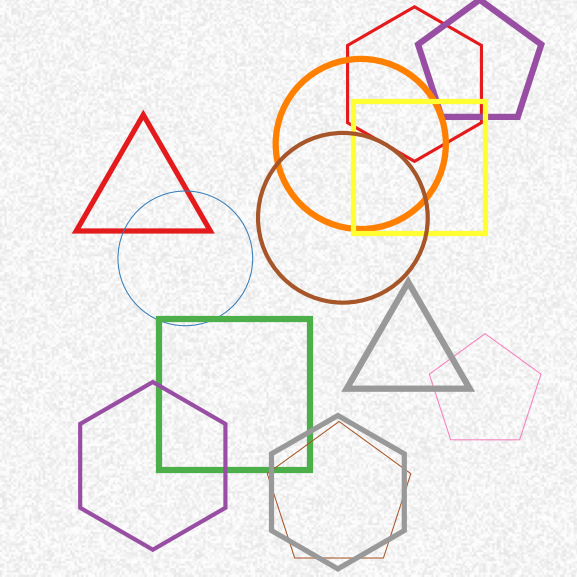[{"shape": "triangle", "thickness": 2.5, "radius": 0.67, "center": [0.248, 0.666]}, {"shape": "hexagon", "thickness": 1.5, "radius": 0.67, "center": [0.718, 0.854]}, {"shape": "circle", "thickness": 0.5, "radius": 0.58, "center": [0.321, 0.552]}, {"shape": "square", "thickness": 3, "radius": 0.65, "center": [0.406, 0.315]}, {"shape": "pentagon", "thickness": 3, "radius": 0.56, "center": [0.831, 0.887]}, {"shape": "hexagon", "thickness": 2, "radius": 0.73, "center": [0.265, 0.192]}, {"shape": "circle", "thickness": 3, "radius": 0.74, "center": [0.625, 0.75]}, {"shape": "square", "thickness": 2.5, "radius": 0.57, "center": [0.725, 0.709]}, {"shape": "circle", "thickness": 2, "radius": 0.73, "center": [0.594, 0.622]}, {"shape": "pentagon", "thickness": 0.5, "radius": 0.65, "center": [0.587, 0.139]}, {"shape": "pentagon", "thickness": 0.5, "radius": 0.51, "center": [0.84, 0.32]}, {"shape": "hexagon", "thickness": 2.5, "radius": 0.66, "center": [0.585, 0.147]}, {"shape": "triangle", "thickness": 3, "radius": 0.61, "center": [0.707, 0.388]}]